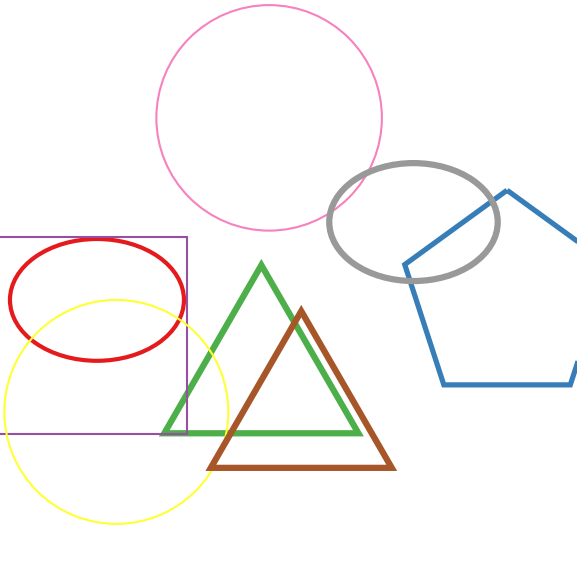[{"shape": "oval", "thickness": 2, "radius": 0.75, "center": [0.168, 0.48]}, {"shape": "pentagon", "thickness": 2.5, "radius": 0.93, "center": [0.878, 0.483]}, {"shape": "triangle", "thickness": 3, "radius": 0.97, "center": [0.453, 0.346]}, {"shape": "square", "thickness": 1, "radius": 0.85, "center": [0.153, 0.418]}, {"shape": "circle", "thickness": 1, "radius": 0.97, "center": [0.201, 0.286]}, {"shape": "triangle", "thickness": 3, "radius": 0.9, "center": [0.522, 0.279]}, {"shape": "circle", "thickness": 1, "radius": 0.98, "center": [0.466, 0.795]}, {"shape": "oval", "thickness": 3, "radius": 0.73, "center": [0.716, 0.615]}]